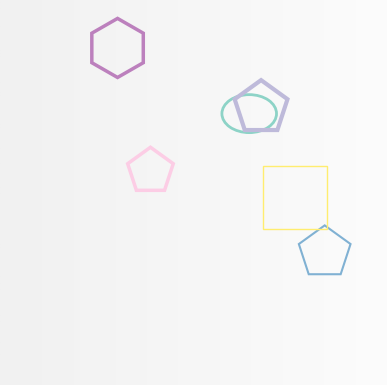[{"shape": "oval", "thickness": 2, "radius": 0.35, "center": [0.643, 0.705]}, {"shape": "pentagon", "thickness": 3, "radius": 0.36, "center": [0.674, 0.72]}, {"shape": "pentagon", "thickness": 1.5, "radius": 0.35, "center": [0.838, 0.344]}, {"shape": "pentagon", "thickness": 2.5, "radius": 0.31, "center": [0.388, 0.556]}, {"shape": "hexagon", "thickness": 2.5, "radius": 0.38, "center": [0.303, 0.875]}, {"shape": "square", "thickness": 1, "radius": 0.41, "center": [0.761, 0.487]}]